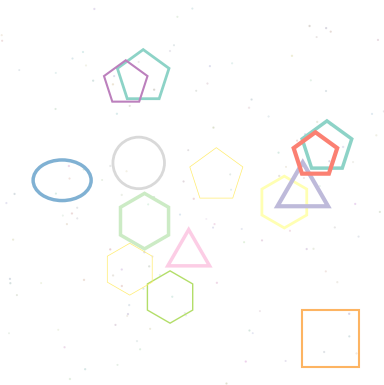[{"shape": "pentagon", "thickness": 2, "radius": 0.35, "center": [0.372, 0.801]}, {"shape": "pentagon", "thickness": 2.5, "radius": 0.34, "center": [0.849, 0.618]}, {"shape": "hexagon", "thickness": 2, "radius": 0.34, "center": [0.738, 0.475]}, {"shape": "triangle", "thickness": 3, "radius": 0.38, "center": [0.786, 0.502]}, {"shape": "pentagon", "thickness": 3, "radius": 0.3, "center": [0.819, 0.597]}, {"shape": "oval", "thickness": 2.5, "radius": 0.38, "center": [0.161, 0.532]}, {"shape": "square", "thickness": 1.5, "radius": 0.36, "center": [0.859, 0.121]}, {"shape": "hexagon", "thickness": 1, "radius": 0.34, "center": [0.442, 0.229]}, {"shape": "triangle", "thickness": 2.5, "radius": 0.31, "center": [0.49, 0.341]}, {"shape": "circle", "thickness": 2, "radius": 0.33, "center": [0.36, 0.577]}, {"shape": "pentagon", "thickness": 1.5, "radius": 0.3, "center": [0.327, 0.784]}, {"shape": "hexagon", "thickness": 2.5, "radius": 0.36, "center": [0.375, 0.426]}, {"shape": "hexagon", "thickness": 0.5, "radius": 0.34, "center": [0.337, 0.301]}, {"shape": "pentagon", "thickness": 0.5, "radius": 0.36, "center": [0.562, 0.544]}]